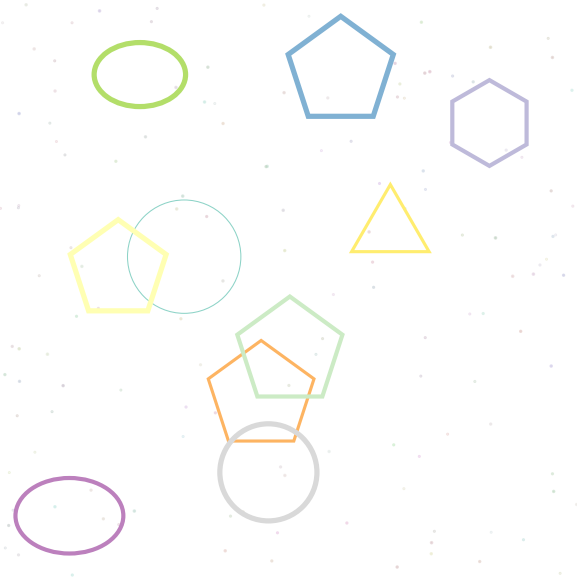[{"shape": "circle", "thickness": 0.5, "radius": 0.49, "center": [0.319, 0.555]}, {"shape": "pentagon", "thickness": 2.5, "radius": 0.44, "center": [0.205, 0.531]}, {"shape": "hexagon", "thickness": 2, "radius": 0.37, "center": [0.848, 0.786]}, {"shape": "pentagon", "thickness": 2.5, "radius": 0.48, "center": [0.59, 0.875]}, {"shape": "pentagon", "thickness": 1.5, "radius": 0.48, "center": [0.452, 0.313]}, {"shape": "oval", "thickness": 2.5, "radius": 0.4, "center": [0.242, 0.87]}, {"shape": "circle", "thickness": 2.5, "radius": 0.42, "center": [0.465, 0.181]}, {"shape": "oval", "thickness": 2, "radius": 0.47, "center": [0.12, 0.106]}, {"shape": "pentagon", "thickness": 2, "radius": 0.48, "center": [0.502, 0.39]}, {"shape": "triangle", "thickness": 1.5, "radius": 0.39, "center": [0.676, 0.602]}]